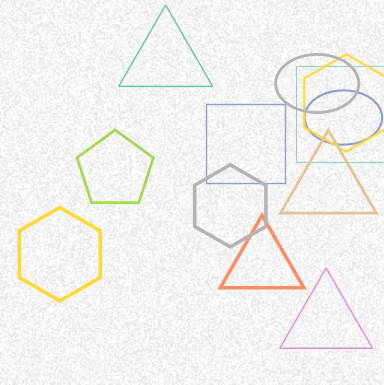[{"shape": "triangle", "thickness": 1, "radius": 0.7, "center": [0.43, 0.846]}, {"shape": "square", "thickness": 0.5, "radius": 0.62, "center": [0.894, 0.704]}, {"shape": "triangle", "thickness": 2.5, "radius": 0.63, "center": [0.681, 0.315]}, {"shape": "square", "thickness": 1, "radius": 0.51, "center": [0.639, 0.627]}, {"shape": "oval", "thickness": 1.5, "radius": 0.5, "center": [0.892, 0.695]}, {"shape": "triangle", "thickness": 1, "radius": 0.69, "center": [0.847, 0.165]}, {"shape": "pentagon", "thickness": 2, "radius": 0.52, "center": [0.299, 0.558]}, {"shape": "hexagon", "thickness": 2.5, "radius": 0.61, "center": [0.155, 0.34]}, {"shape": "hexagon", "thickness": 1.5, "radius": 0.63, "center": [0.9, 0.733]}, {"shape": "triangle", "thickness": 2, "radius": 0.72, "center": [0.853, 0.518]}, {"shape": "oval", "thickness": 2, "radius": 0.54, "center": [0.824, 0.783]}, {"shape": "hexagon", "thickness": 2.5, "radius": 0.53, "center": [0.598, 0.465]}]